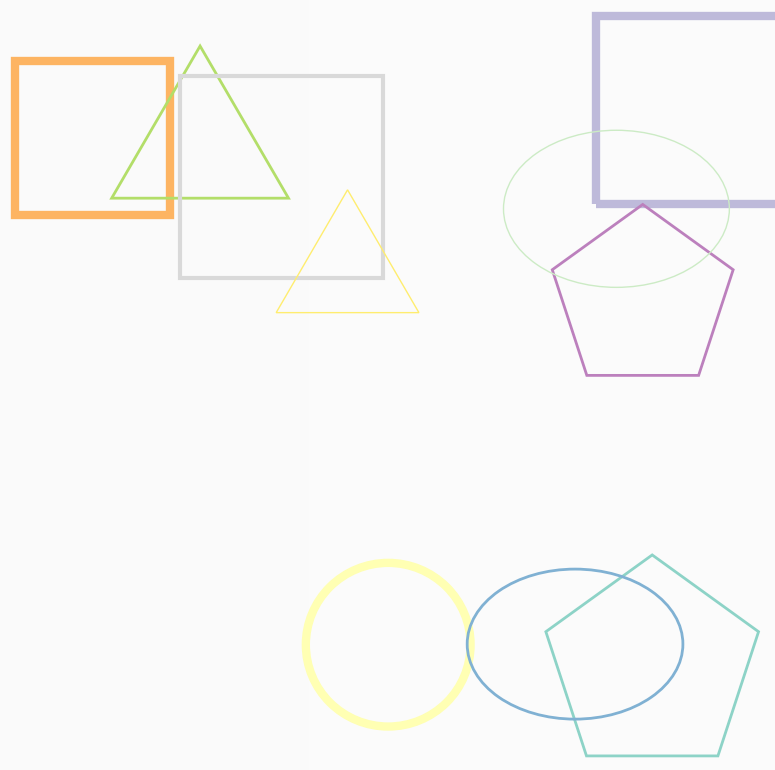[{"shape": "pentagon", "thickness": 1, "radius": 0.72, "center": [0.842, 0.135]}, {"shape": "circle", "thickness": 3, "radius": 0.53, "center": [0.501, 0.163]}, {"shape": "square", "thickness": 3, "radius": 0.61, "center": [0.891, 0.857]}, {"shape": "oval", "thickness": 1, "radius": 0.7, "center": [0.742, 0.163]}, {"shape": "square", "thickness": 3, "radius": 0.5, "center": [0.119, 0.821]}, {"shape": "triangle", "thickness": 1, "radius": 0.66, "center": [0.258, 0.808]}, {"shape": "square", "thickness": 1.5, "radius": 0.66, "center": [0.363, 0.77]}, {"shape": "pentagon", "thickness": 1, "radius": 0.61, "center": [0.829, 0.612]}, {"shape": "oval", "thickness": 0.5, "radius": 0.73, "center": [0.795, 0.729]}, {"shape": "triangle", "thickness": 0.5, "radius": 0.53, "center": [0.448, 0.647]}]